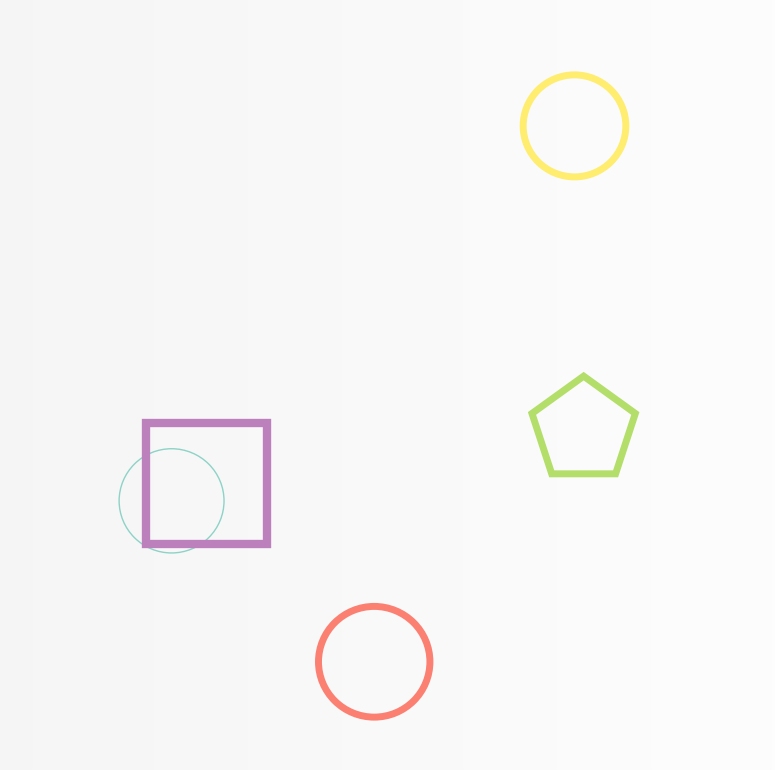[{"shape": "circle", "thickness": 0.5, "radius": 0.34, "center": [0.221, 0.35]}, {"shape": "circle", "thickness": 2.5, "radius": 0.36, "center": [0.483, 0.141]}, {"shape": "pentagon", "thickness": 2.5, "radius": 0.35, "center": [0.753, 0.441]}, {"shape": "square", "thickness": 3, "radius": 0.39, "center": [0.267, 0.372]}, {"shape": "circle", "thickness": 2.5, "radius": 0.33, "center": [0.741, 0.837]}]